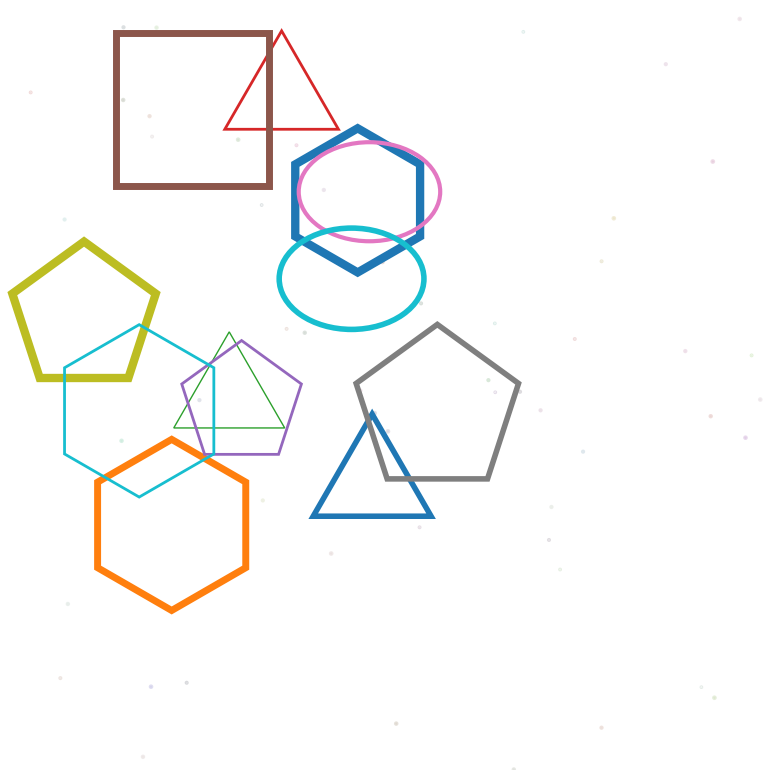[{"shape": "triangle", "thickness": 2, "radius": 0.44, "center": [0.483, 0.374]}, {"shape": "hexagon", "thickness": 3, "radius": 0.47, "center": [0.465, 0.74]}, {"shape": "hexagon", "thickness": 2.5, "radius": 0.56, "center": [0.223, 0.318]}, {"shape": "triangle", "thickness": 0.5, "radius": 0.42, "center": [0.298, 0.486]}, {"shape": "triangle", "thickness": 1, "radius": 0.43, "center": [0.366, 0.875]}, {"shape": "pentagon", "thickness": 1, "radius": 0.41, "center": [0.314, 0.476]}, {"shape": "square", "thickness": 2.5, "radius": 0.5, "center": [0.25, 0.858]}, {"shape": "oval", "thickness": 1.5, "radius": 0.46, "center": [0.48, 0.751]}, {"shape": "pentagon", "thickness": 2, "radius": 0.55, "center": [0.568, 0.468]}, {"shape": "pentagon", "thickness": 3, "radius": 0.49, "center": [0.109, 0.588]}, {"shape": "hexagon", "thickness": 1, "radius": 0.56, "center": [0.181, 0.466]}, {"shape": "oval", "thickness": 2, "radius": 0.47, "center": [0.457, 0.638]}]